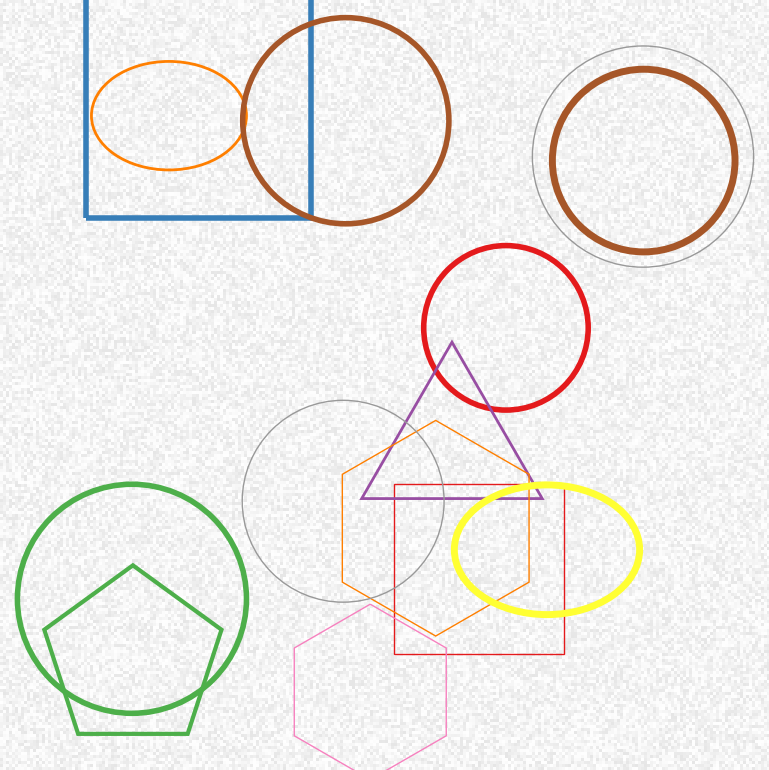[{"shape": "square", "thickness": 0.5, "radius": 0.55, "center": [0.622, 0.261]}, {"shape": "circle", "thickness": 2, "radius": 0.53, "center": [0.657, 0.574]}, {"shape": "square", "thickness": 2, "radius": 0.73, "center": [0.258, 0.863]}, {"shape": "circle", "thickness": 2, "radius": 0.74, "center": [0.171, 0.222]}, {"shape": "pentagon", "thickness": 1.5, "radius": 0.6, "center": [0.173, 0.145]}, {"shape": "triangle", "thickness": 1, "radius": 0.68, "center": [0.587, 0.42]}, {"shape": "oval", "thickness": 1, "radius": 0.5, "center": [0.219, 0.85]}, {"shape": "hexagon", "thickness": 0.5, "radius": 0.7, "center": [0.566, 0.314]}, {"shape": "oval", "thickness": 2.5, "radius": 0.6, "center": [0.71, 0.286]}, {"shape": "circle", "thickness": 2, "radius": 0.67, "center": [0.449, 0.843]}, {"shape": "circle", "thickness": 2.5, "radius": 0.59, "center": [0.836, 0.791]}, {"shape": "hexagon", "thickness": 0.5, "radius": 0.57, "center": [0.481, 0.101]}, {"shape": "circle", "thickness": 0.5, "radius": 0.72, "center": [0.835, 0.797]}, {"shape": "circle", "thickness": 0.5, "radius": 0.66, "center": [0.446, 0.349]}]